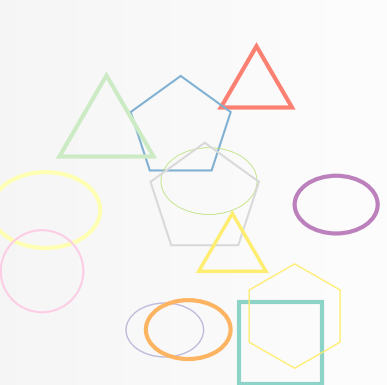[{"shape": "square", "thickness": 3, "radius": 0.53, "center": [0.724, 0.11]}, {"shape": "oval", "thickness": 3, "radius": 0.7, "center": [0.118, 0.454]}, {"shape": "oval", "thickness": 1, "radius": 0.5, "center": [0.425, 0.143]}, {"shape": "triangle", "thickness": 3, "radius": 0.53, "center": [0.662, 0.774]}, {"shape": "pentagon", "thickness": 1.5, "radius": 0.68, "center": [0.466, 0.667]}, {"shape": "oval", "thickness": 3, "radius": 0.55, "center": [0.486, 0.144]}, {"shape": "oval", "thickness": 0.5, "radius": 0.62, "center": [0.539, 0.53]}, {"shape": "circle", "thickness": 1.5, "radius": 0.53, "center": [0.109, 0.296]}, {"shape": "pentagon", "thickness": 1.5, "radius": 0.74, "center": [0.528, 0.482]}, {"shape": "oval", "thickness": 3, "radius": 0.54, "center": [0.868, 0.469]}, {"shape": "triangle", "thickness": 3, "radius": 0.7, "center": [0.275, 0.664]}, {"shape": "triangle", "thickness": 2.5, "radius": 0.5, "center": [0.6, 0.345]}, {"shape": "hexagon", "thickness": 1, "radius": 0.68, "center": [0.76, 0.179]}]